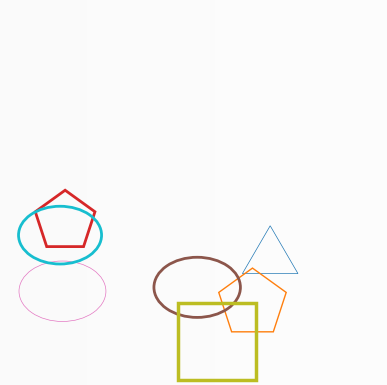[{"shape": "triangle", "thickness": 0.5, "radius": 0.41, "center": [0.697, 0.331]}, {"shape": "pentagon", "thickness": 1, "radius": 0.46, "center": [0.652, 0.212]}, {"shape": "pentagon", "thickness": 2, "radius": 0.4, "center": [0.168, 0.425]}, {"shape": "oval", "thickness": 2, "radius": 0.56, "center": [0.509, 0.254]}, {"shape": "oval", "thickness": 0.5, "radius": 0.56, "center": [0.161, 0.243]}, {"shape": "square", "thickness": 2.5, "radius": 0.5, "center": [0.56, 0.114]}, {"shape": "oval", "thickness": 2, "radius": 0.54, "center": [0.155, 0.389]}]